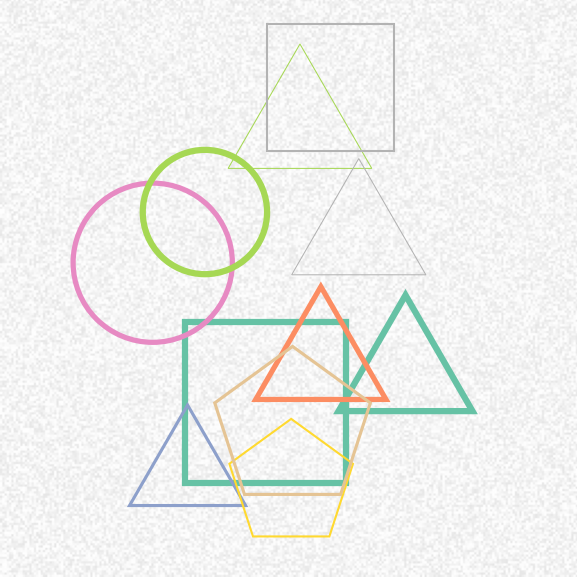[{"shape": "triangle", "thickness": 3, "radius": 0.67, "center": [0.702, 0.354]}, {"shape": "square", "thickness": 3, "radius": 0.7, "center": [0.46, 0.302]}, {"shape": "triangle", "thickness": 2.5, "radius": 0.65, "center": [0.556, 0.373]}, {"shape": "triangle", "thickness": 1.5, "radius": 0.58, "center": [0.325, 0.182]}, {"shape": "circle", "thickness": 2.5, "radius": 0.69, "center": [0.264, 0.544]}, {"shape": "triangle", "thickness": 0.5, "radius": 0.72, "center": [0.519, 0.779]}, {"shape": "circle", "thickness": 3, "radius": 0.54, "center": [0.355, 0.632]}, {"shape": "pentagon", "thickness": 1, "radius": 0.56, "center": [0.504, 0.161]}, {"shape": "pentagon", "thickness": 1.5, "radius": 0.71, "center": [0.507, 0.258]}, {"shape": "triangle", "thickness": 0.5, "radius": 0.67, "center": [0.621, 0.59]}, {"shape": "square", "thickness": 1, "radius": 0.55, "center": [0.573, 0.847]}]